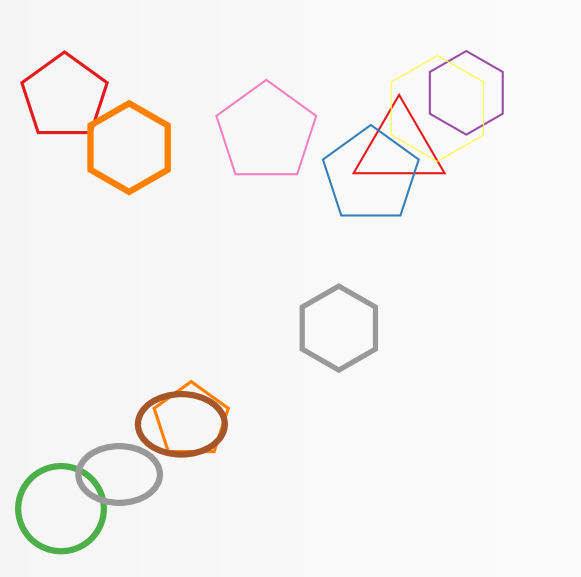[{"shape": "triangle", "thickness": 1, "radius": 0.45, "center": [0.687, 0.744]}, {"shape": "pentagon", "thickness": 1.5, "radius": 0.39, "center": [0.111, 0.832]}, {"shape": "pentagon", "thickness": 1, "radius": 0.43, "center": [0.638, 0.696]}, {"shape": "circle", "thickness": 3, "radius": 0.37, "center": [0.105, 0.118]}, {"shape": "hexagon", "thickness": 1, "radius": 0.36, "center": [0.802, 0.838]}, {"shape": "hexagon", "thickness": 3, "radius": 0.38, "center": [0.222, 0.744]}, {"shape": "pentagon", "thickness": 1.5, "radius": 0.34, "center": [0.329, 0.271]}, {"shape": "hexagon", "thickness": 0.5, "radius": 0.46, "center": [0.753, 0.811]}, {"shape": "oval", "thickness": 3, "radius": 0.37, "center": [0.312, 0.264]}, {"shape": "pentagon", "thickness": 1, "radius": 0.45, "center": [0.458, 0.77]}, {"shape": "hexagon", "thickness": 2.5, "radius": 0.36, "center": [0.583, 0.431]}, {"shape": "oval", "thickness": 3, "radius": 0.35, "center": [0.205, 0.177]}]